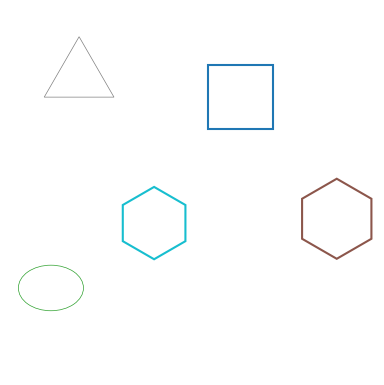[{"shape": "square", "thickness": 1.5, "radius": 0.42, "center": [0.625, 0.748]}, {"shape": "oval", "thickness": 0.5, "radius": 0.42, "center": [0.132, 0.252]}, {"shape": "hexagon", "thickness": 1.5, "radius": 0.52, "center": [0.875, 0.432]}, {"shape": "triangle", "thickness": 0.5, "radius": 0.52, "center": [0.205, 0.8]}, {"shape": "hexagon", "thickness": 1.5, "radius": 0.47, "center": [0.4, 0.421]}]